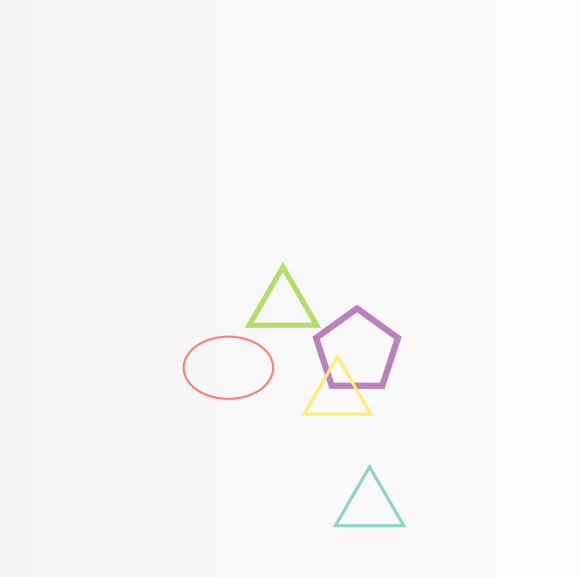[{"shape": "triangle", "thickness": 1.5, "radius": 0.34, "center": [0.636, 0.123]}, {"shape": "oval", "thickness": 1, "radius": 0.38, "center": [0.393, 0.362]}, {"shape": "triangle", "thickness": 2.5, "radius": 0.34, "center": [0.487, 0.47]}, {"shape": "pentagon", "thickness": 3, "radius": 0.37, "center": [0.614, 0.391]}, {"shape": "triangle", "thickness": 1.5, "radius": 0.33, "center": [0.581, 0.315]}]